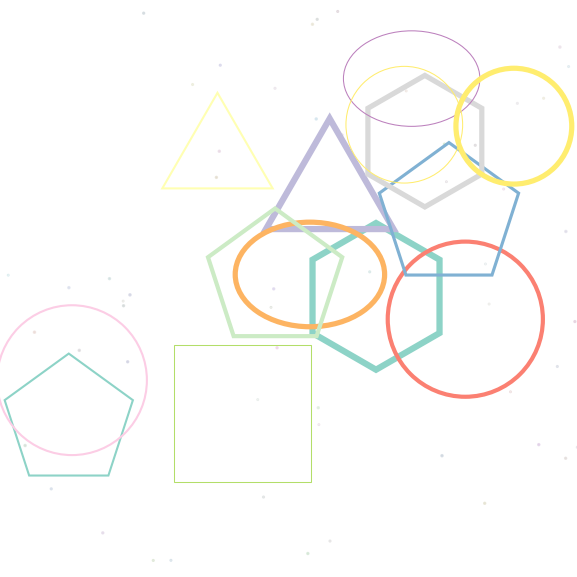[{"shape": "hexagon", "thickness": 3, "radius": 0.63, "center": [0.651, 0.486]}, {"shape": "pentagon", "thickness": 1, "radius": 0.58, "center": [0.119, 0.27]}, {"shape": "triangle", "thickness": 1, "radius": 0.55, "center": [0.377, 0.728]}, {"shape": "triangle", "thickness": 3, "radius": 0.64, "center": [0.571, 0.666]}, {"shape": "circle", "thickness": 2, "radius": 0.67, "center": [0.806, 0.446]}, {"shape": "pentagon", "thickness": 1.5, "radius": 0.63, "center": [0.777, 0.625]}, {"shape": "oval", "thickness": 2.5, "radius": 0.65, "center": [0.537, 0.524]}, {"shape": "square", "thickness": 0.5, "radius": 0.59, "center": [0.419, 0.283]}, {"shape": "circle", "thickness": 1, "radius": 0.65, "center": [0.125, 0.341]}, {"shape": "hexagon", "thickness": 2.5, "radius": 0.57, "center": [0.736, 0.755]}, {"shape": "oval", "thickness": 0.5, "radius": 0.59, "center": [0.713, 0.863]}, {"shape": "pentagon", "thickness": 2, "radius": 0.61, "center": [0.476, 0.516]}, {"shape": "circle", "thickness": 0.5, "radius": 0.51, "center": [0.7, 0.783]}, {"shape": "circle", "thickness": 2.5, "radius": 0.5, "center": [0.89, 0.781]}]